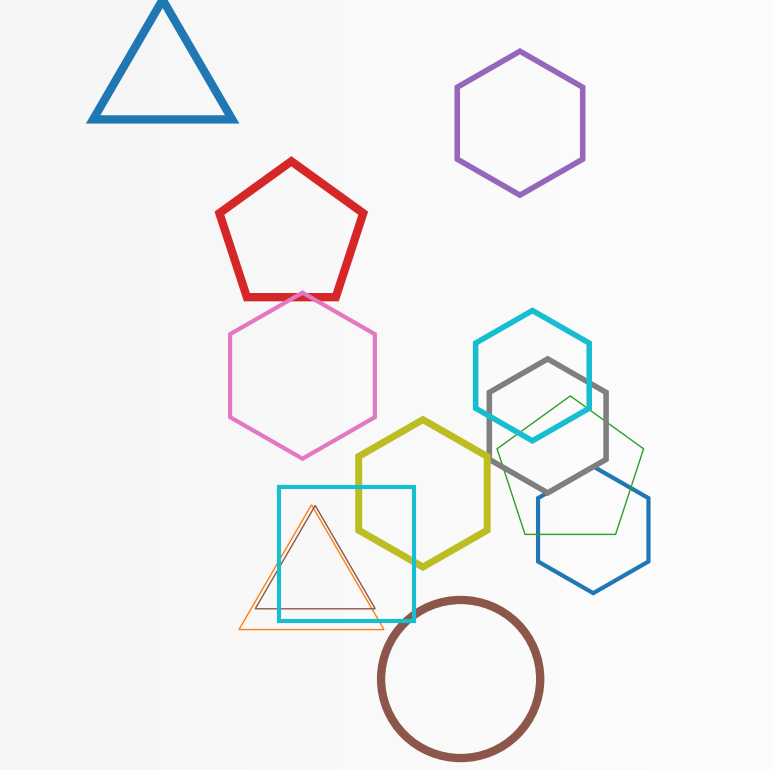[{"shape": "hexagon", "thickness": 1.5, "radius": 0.41, "center": [0.766, 0.312]}, {"shape": "triangle", "thickness": 3, "radius": 0.52, "center": [0.21, 0.897]}, {"shape": "triangle", "thickness": 0.5, "radius": 0.54, "center": [0.402, 0.236]}, {"shape": "pentagon", "thickness": 0.5, "radius": 0.5, "center": [0.736, 0.386]}, {"shape": "pentagon", "thickness": 3, "radius": 0.49, "center": [0.376, 0.693]}, {"shape": "hexagon", "thickness": 2, "radius": 0.47, "center": [0.671, 0.84]}, {"shape": "triangle", "thickness": 0.5, "radius": 0.45, "center": [0.407, 0.254]}, {"shape": "circle", "thickness": 3, "radius": 0.51, "center": [0.594, 0.118]}, {"shape": "hexagon", "thickness": 1.5, "radius": 0.54, "center": [0.39, 0.512]}, {"shape": "hexagon", "thickness": 2, "radius": 0.43, "center": [0.707, 0.447]}, {"shape": "hexagon", "thickness": 2.5, "radius": 0.48, "center": [0.546, 0.359]}, {"shape": "square", "thickness": 1.5, "radius": 0.44, "center": [0.447, 0.28]}, {"shape": "hexagon", "thickness": 2, "radius": 0.42, "center": [0.687, 0.512]}]